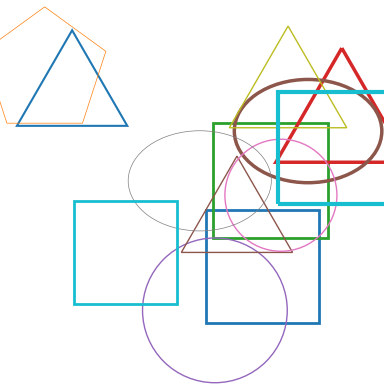[{"shape": "triangle", "thickness": 1.5, "radius": 0.83, "center": [0.187, 0.756]}, {"shape": "square", "thickness": 2, "radius": 0.74, "center": [0.682, 0.307]}, {"shape": "pentagon", "thickness": 0.5, "radius": 0.84, "center": [0.116, 0.815]}, {"shape": "square", "thickness": 2, "radius": 0.74, "center": [0.702, 0.531]}, {"shape": "triangle", "thickness": 2.5, "radius": 0.99, "center": [0.888, 0.677]}, {"shape": "circle", "thickness": 1, "radius": 0.94, "center": [0.558, 0.194]}, {"shape": "triangle", "thickness": 1, "radius": 0.83, "center": [0.615, 0.428]}, {"shape": "oval", "thickness": 2.5, "radius": 0.96, "center": [0.8, 0.66]}, {"shape": "circle", "thickness": 1, "radius": 0.73, "center": [0.73, 0.493]}, {"shape": "oval", "thickness": 0.5, "radius": 0.93, "center": [0.519, 0.53]}, {"shape": "triangle", "thickness": 1, "radius": 0.88, "center": [0.748, 0.756]}, {"shape": "square", "thickness": 2, "radius": 0.67, "center": [0.327, 0.344]}, {"shape": "square", "thickness": 3, "radius": 0.73, "center": [0.868, 0.616]}]